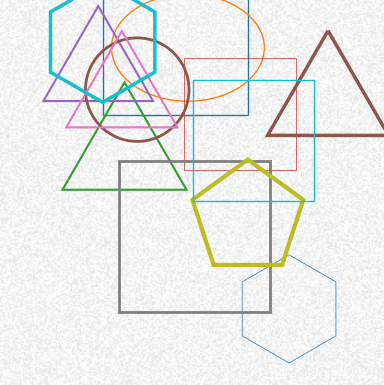[{"shape": "hexagon", "thickness": 0.5, "radius": 0.7, "center": [0.751, 0.198]}, {"shape": "square", "thickness": 1, "radius": 0.94, "center": [0.456, 0.889]}, {"shape": "oval", "thickness": 1, "radius": 0.99, "center": [0.488, 0.876]}, {"shape": "triangle", "thickness": 1.5, "radius": 0.93, "center": [0.323, 0.6]}, {"shape": "square", "thickness": 0.5, "radius": 0.73, "center": [0.623, 0.704]}, {"shape": "triangle", "thickness": 1.5, "radius": 0.82, "center": [0.255, 0.82]}, {"shape": "circle", "thickness": 2, "radius": 0.67, "center": [0.356, 0.767]}, {"shape": "triangle", "thickness": 2.5, "radius": 0.91, "center": [0.852, 0.739]}, {"shape": "triangle", "thickness": 1.5, "radius": 0.83, "center": [0.316, 0.753]}, {"shape": "square", "thickness": 2, "radius": 0.98, "center": [0.505, 0.386]}, {"shape": "pentagon", "thickness": 3, "radius": 0.76, "center": [0.644, 0.434]}, {"shape": "square", "thickness": 1, "radius": 0.79, "center": [0.658, 0.634]}, {"shape": "hexagon", "thickness": 2.5, "radius": 0.78, "center": [0.267, 0.891]}]